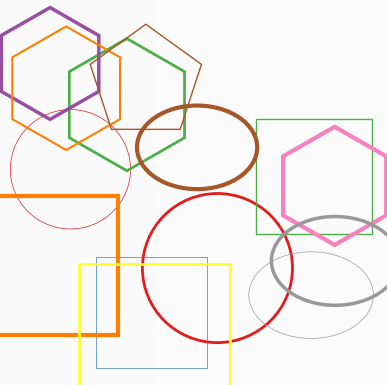[{"shape": "circle", "thickness": 0.5, "radius": 0.78, "center": [0.182, 0.56]}, {"shape": "circle", "thickness": 2, "radius": 0.97, "center": [0.561, 0.304]}, {"shape": "square", "thickness": 0.5, "radius": 0.72, "center": [0.391, 0.188]}, {"shape": "square", "thickness": 1, "radius": 0.75, "center": [0.81, 0.542]}, {"shape": "hexagon", "thickness": 2, "radius": 0.86, "center": [0.328, 0.728]}, {"shape": "hexagon", "thickness": 2.5, "radius": 0.73, "center": [0.129, 0.835]}, {"shape": "square", "thickness": 3, "radius": 0.9, "center": [0.125, 0.31]}, {"shape": "hexagon", "thickness": 1.5, "radius": 0.8, "center": [0.171, 0.771]}, {"shape": "square", "thickness": 2, "radius": 0.97, "center": [0.399, 0.119]}, {"shape": "pentagon", "thickness": 1, "radius": 0.75, "center": [0.376, 0.786]}, {"shape": "oval", "thickness": 3, "radius": 0.78, "center": [0.509, 0.617]}, {"shape": "hexagon", "thickness": 3, "radius": 0.77, "center": [0.864, 0.517]}, {"shape": "oval", "thickness": 2.5, "radius": 0.82, "center": [0.865, 0.322]}, {"shape": "oval", "thickness": 0.5, "radius": 0.8, "center": [0.803, 0.234]}]